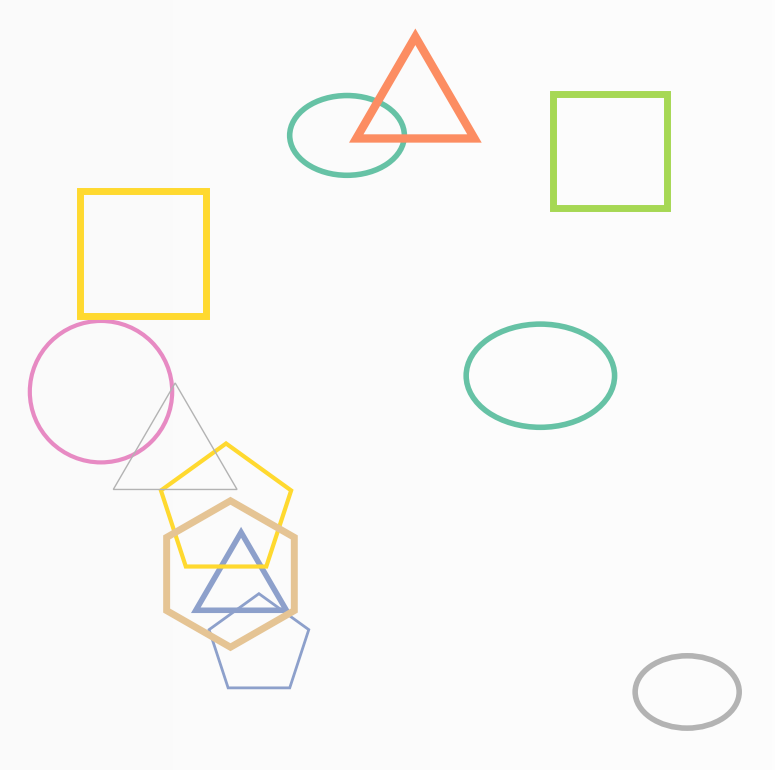[{"shape": "oval", "thickness": 2, "radius": 0.37, "center": [0.448, 0.824]}, {"shape": "oval", "thickness": 2, "radius": 0.48, "center": [0.697, 0.512]}, {"shape": "triangle", "thickness": 3, "radius": 0.44, "center": [0.536, 0.864]}, {"shape": "pentagon", "thickness": 1, "radius": 0.34, "center": [0.334, 0.161]}, {"shape": "triangle", "thickness": 2, "radius": 0.34, "center": [0.311, 0.241]}, {"shape": "circle", "thickness": 1.5, "radius": 0.46, "center": [0.13, 0.491]}, {"shape": "square", "thickness": 2.5, "radius": 0.37, "center": [0.787, 0.804]}, {"shape": "square", "thickness": 2.5, "radius": 0.41, "center": [0.185, 0.671]}, {"shape": "pentagon", "thickness": 1.5, "radius": 0.44, "center": [0.292, 0.336]}, {"shape": "hexagon", "thickness": 2.5, "radius": 0.48, "center": [0.297, 0.255]}, {"shape": "triangle", "thickness": 0.5, "radius": 0.46, "center": [0.226, 0.41]}, {"shape": "oval", "thickness": 2, "radius": 0.34, "center": [0.887, 0.101]}]